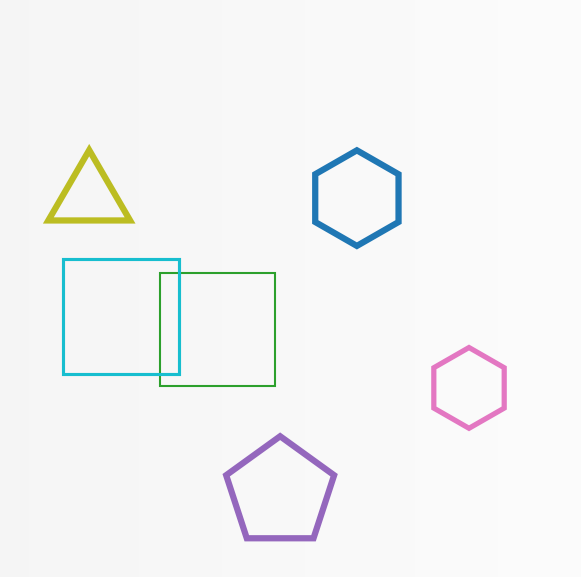[{"shape": "hexagon", "thickness": 3, "radius": 0.41, "center": [0.614, 0.656]}, {"shape": "square", "thickness": 1, "radius": 0.49, "center": [0.375, 0.429]}, {"shape": "pentagon", "thickness": 3, "radius": 0.49, "center": [0.482, 0.146]}, {"shape": "hexagon", "thickness": 2.5, "radius": 0.35, "center": [0.807, 0.327]}, {"shape": "triangle", "thickness": 3, "radius": 0.41, "center": [0.153, 0.658]}, {"shape": "square", "thickness": 1.5, "radius": 0.5, "center": [0.209, 0.451]}]